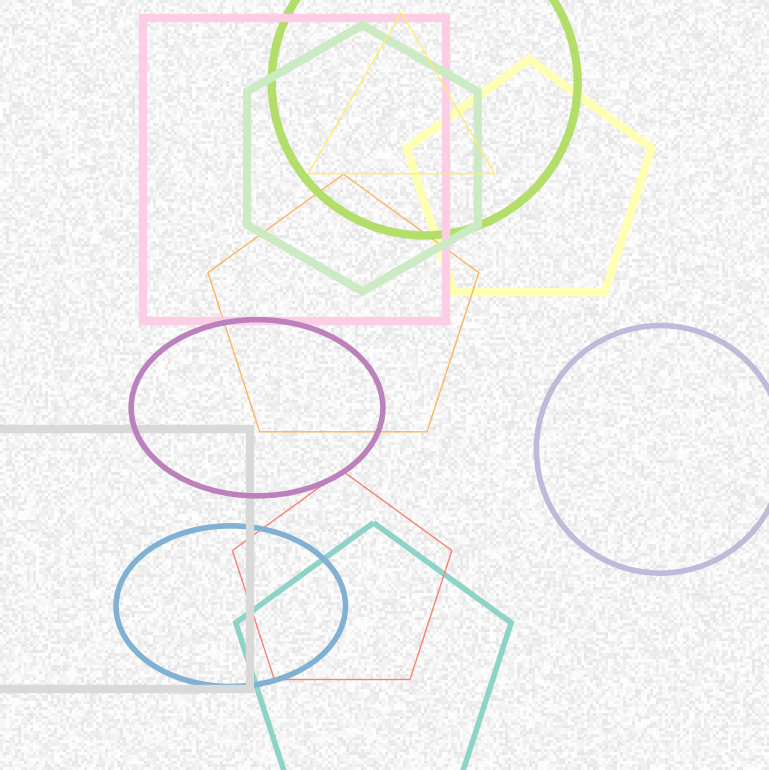[{"shape": "pentagon", "thickness": 2, "radius": 0.94, "center": [0.485, 0.133]}, {"shape": "pentagon", "thickness": 3, "radius": 0.84, "center": [0.687, 0.756]}, {"shape": "circle", "thickness": 2, "radius": 0.8, "center": [0.857, 0.416]}, {"shape": "pentagon", "thickness": 0.5, "radius": 0.75, "center": [0.444, 0.239]}, {"shape": "oval", "thickness": 2, "radius": 0.75, "center": [0.3, 0.213]}, {"shape": "pentagon", "thickness": 0.5, "radius": 0.92, "center": [0.446, 0.589]}, {"shape": "circle", "thickness": 3, "radius": 0.99, "center": [0.551, 0.893]}, {"shape": "square", "thickness": 3, "radius": 0.98, "center": [0.382, 0.78]}, {"shape": "square", "thickness": 3, "radius": 0.85, "center": [0.155, 0.274]}, {"shape": "oval", "thickness": 2, "radius": 0.82, "center": [0.334, 0.47]}, {"shape": "hexagon", "thickness": 3, "radius": 0.86, "center": [0.471, 0.794]}, {"shape": "triangle", "thickness": 0.5, "radius": 0.7, "center": [0.521, 0.844]}]